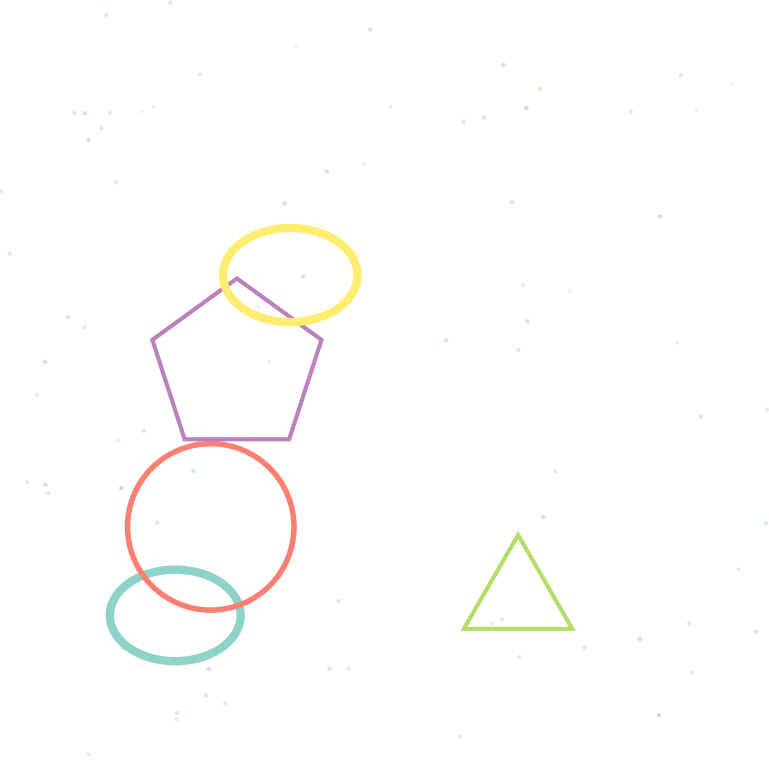[{"shape": "oval", "thickness": 3, "radius": 0.42, "center": [0.228, 0.201]}, {"shape": "circle", "thickness": 2, "radius": 0.54, "center": [0.274, 0.316]}, {"shape": "triangle", "thickness": 1.5, "radius": 0.41, "center": [0.673, 0.224]}, {"shape": "pentagon", "thickness": 1.5, "radius": 0.58, "center": [0.308, 0.523]}, {"shape": "oval", "thickness": 3, "radius": 0.44, "center": [0.377, 0.643]}]